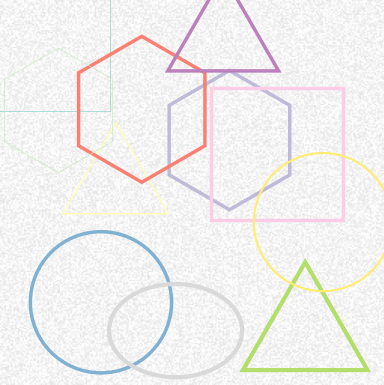[{"shape": "square", "thickness": 0.5, "radius": 0.89, "center": [0.108, 0.891]}, {"shape": "triangle", "thickness": 1, "radius": 0.79, "center": [0.301, 0.524]}, {"shape": "hexagon", "thickness": 2.5, "radius": 0.9, "center": [0.596, 0.636]}, {"shape": "hexagon", "thickness": 2.5, "radius": 0.95, "center": [0.368, 0.716]}, {"shape": "circle", "thickness": 2.5, "radius": 0.92, "center": [0.262, 0.215]}, {"shape": "triangle", "thickness": 3, "radius": 0.93, "center": [0.793, 0.132]}, {"shape": "square", "thickness": 2.5, "radius": 0.86, "center": [0.719, 0.6]}, {"shape": "oval", "thickness": 3, "radius": 0.86, "center": [0.456, 0.141]}, {"shape": "triangle", "thickness": 2.5, "radius": 0.83, "center": [0.58, 0.899]}, {"shape": "hexagon", "thickness": 0.5, "radius": 0.81, "center": [0.152, 0.713]}, {"shape": "circle", "thickness": 1.5, "radius": 0.9, "center": [0.839, 0.423]}]